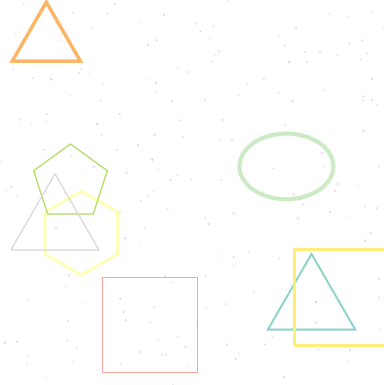[{"shape": "triangle", "thickness": 1.5, "radius": 0.65, "center": [0.809, 0.209]}, {"shape": "hexagon", "thickness": 2, "radius": 0.54, "center": [0.211, 0.394]}, {"shape": "square", "thickness": 0.5, "radius": 0.62, "center": [0.388, 0.158]}, {"shape": "triangle", "thickness": 2.5, "radius": 0.51, "center": [0.12, 0.892]}, {"shape": "pentagon", "thickness": 1, "radius": 0.5, "center": [0.183, 0.525]}, {"shape": "triangle", "thickness": 1, "radius": 0.66, "center": [0.143, 0.417]}, {"shape": "oval", "thickness": 3, "radius": 0.61, "center": [0.744, 0.568]}, {"shape": "square", "thickness": 2, "radius": 0.63, "center": [0.89, 0.229]}]